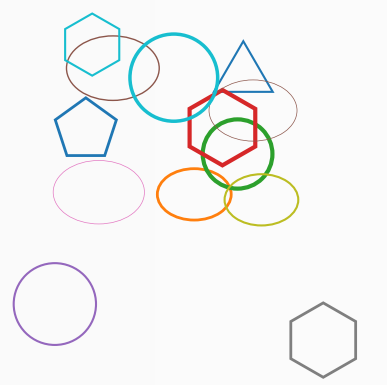[{"shape": "pentagon", "thickness": 2, "radius": 0.41, "center": [0.221, 0.663]}, {"shape": "triangle", "thickness": 1.5, "radius": 0.44, "center": [0.628, 0.805]}, {"shape": "oval", "thickness": 2, "radius": 0.48, "center": [0.501, 0.495]}, {"shape": "circle", "thickness": 3, "radius": 0.45, "center": [0.613, 0.6]}, {"shape": "hexagon", "thickness": 3, "radius": 0.49, "center": [0.574, 0.668]}, {"shape": "circle", "thickness": 1.5, "radius": 0.53, "center": [0.142, 0.21]}, {"shape": "oval", "thickness": 0.5, "radius": 0.57, "center": [0.653, 0.713]}, {"shape": "oval", "thickness": 1, "radius": 0.6, "center": [0.291, 0.823]}, {"shape": "oval", "thickness": 0.5, "radius": 0.59, "center": [0.255, 0.501]}, {"shape": "hexagon", "thickness": 2, "radius": 0.48, "center": [0.834, 0.117]}, {"shape": "oval", "thickness": 1.5, "radius": 0.48, "center": [0.675, 0.481]}, {"shape": "circle", "thickness": 2.5, "radius": 0.57, "center": [0.449, 0.798]}, {"shape": "hexagon", "thickness": 1.5, "radius": 0.4, "center": [0.238, 0.884]}]